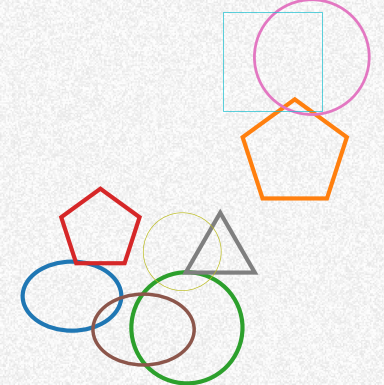[{"shape": "oval", "thickness": 3, "radius": 0.64, "center": [0.187, 0.231]}, {"shape": "pentagon", "thickness": 3, "radius": 0.71, "center": [0.766, 0.6]}, {"shape": "circle", "thickness": 3, "radius": 0.72, "center": [0.486, 0.149]}, {"shape": "pentagon", "thickness": 3, "radius": 0.53, "center": [0.261, 0.403]}, {"shape": "oval", "thickness": 2.5, "radius": 0.66, "center": [0.373, 0.144]}, {"shape": "circle", "thickness": 2, "radius": 0.75, "center": [0.81, 0.852]}, {"shape": "triangle", "thickness": 3, "radius": 0.52, "center": [0.572, 0.344]}, {"shape": "circle", "thickness": 0.5, "radius": 0.51, "center": [0.473, 0.346]}, {"shape": "square", "thickness": 0.5, "radius": 0.64, "center": [0.707, 0.84]}]